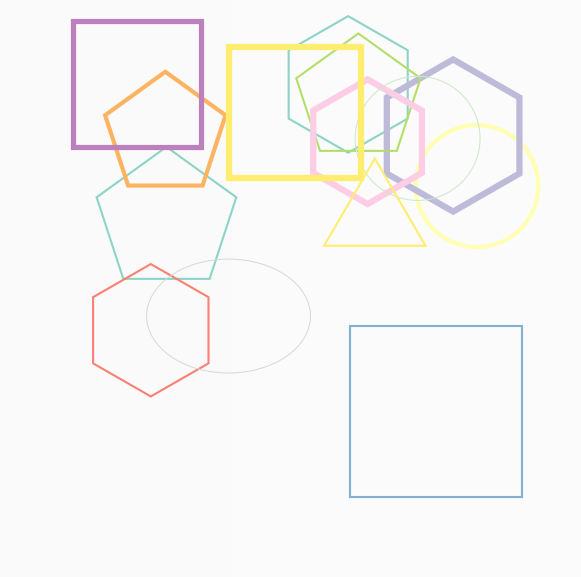[{"shape": "hexagon", "thickness": 1, "radius": 0.59, "center": [0.599, 0.853]}, {"shape": "pentagon", "thickness": 1, "radius": 0.63, "center": [0.286, 0.618]}, {"shape": "circle", "thickness": 2, "radius": 0.53, "center": [0.821, 0.677]}, {"shape": "hexagon", "thickness": 3, "radius": 0.66, "center": [0.78, 0.764]}, {"shape": "hexagon", "thickness": 1, "radius": 0.57, "center": [0.259, 0.427]}, {"shape": "square", "thickness": 1, "radius": 0.74, "center": [0.75, 0.287]}, {"shape": "pentagon", "thickness": 2, "radius": 0.54, "center": [0.284, 0.766]}, {"shape": "pentagon", "thickness": 1, "radius": 0.56, "center": [0.617, 0.829]}, {"shape": "hexagon", "thickness": 3, "radius": 0.54, "center": [0.632, 0.754]}, {"shape": "oval", "thickness": 0.5, "radius": 0.7, "center": [0.393, 0.452]}, {"shape": "square", "thickness": 2.5, "radius": 0.55, "center": [0.236, 0.854]}, {"shape": "circle", "thickness": 0.5, "radius": 0.54, "center": [0.718, 0.759]}, {"shape": "square", "thickness": 3, "radius": 0.57, "center": [0.508, 0.805]}, {"shape": "triangle", "thickness": 1, "radius": 0.5, "center": [0.645, 0.624]}]